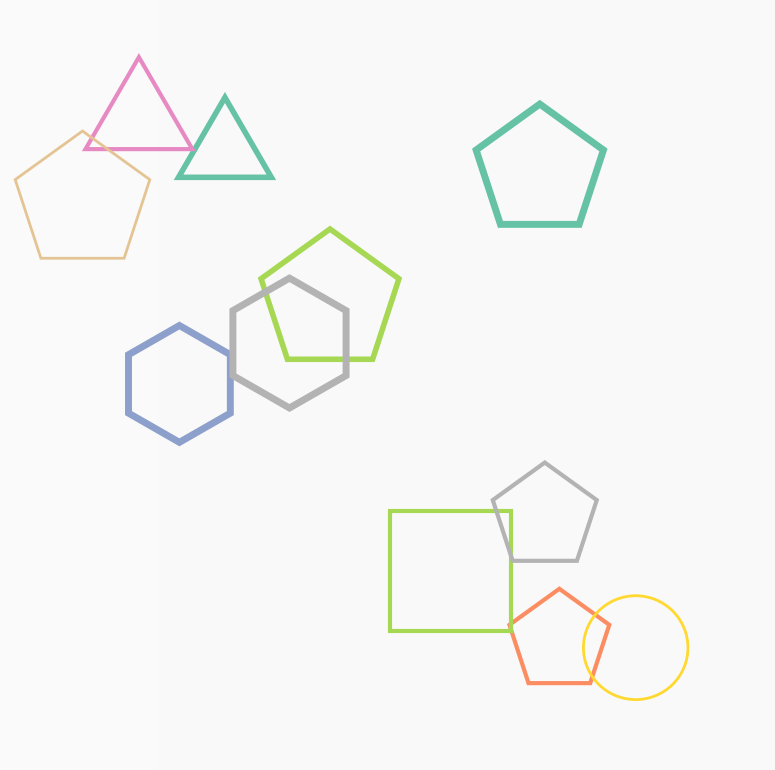[{"shape": "triangle", "thickness": 2, "radius": 0.35, "center": [0.29, 0.804]}, {"shape": "pentagon", "thickness": 2.5, "radius": 0.43, "center": [0.697, 0.778]}, {"shape": "pentagon", "thickness": 1.5, "radius": 0.34, "center": [0.722, 0.168]}, {"shape": "hexagon", "thickness": 2.5, "radius": 0.38, "center": [0.231, 0.501]}, {"shape": "triangle", "thickness": 1.5, "radius": 0.4, "center": [0.179, 0.846]}, {"shape": "square", "thickness": 1.5, "radius": 0.39, "center": [0.582, 0.259]}, {"shape": "pentagon", "thickness": 2, "radius": 0.47, "center": [0.426, 0.609]}, {"shape": "circle", "thickness": 1, "radius": 0.34, "center": [0.82, 0.159]}, {"shape": "pentagon", "thickness": 1, "radius": 0.46, "center": [0.106, 0.738]}, {"shape": "hexagon", "thickness": 2.5, "radius": 0.42, "center": [0.374, 0.554]}, {"shape": "pentagon", "thickness": 1.5, "radius": 0.35, "center": [0.703, 0.329]}]